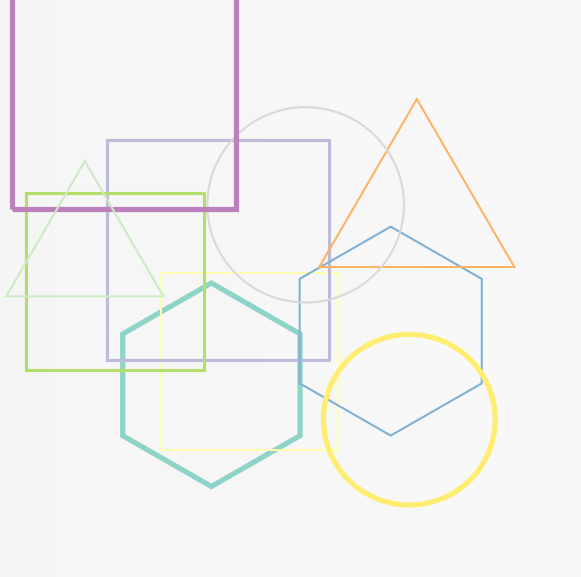[{"shape": "hexagon", "thickness": 2.5, "radius": 0.88, "center": [0.364, 0.333]}, {"shape": "square", "thickness": 1, "radius": 0.77, "center": [0.43, 0.373]}, {"shape": "square", "thickness": 1.5, "radius": 0.96, "center": [0.375, 0.566]}, {"shape": "hexagon", "thickness": 1, "radius": 0.9, "center": [0.672, 0.426]}, {"shape": "triangle", "thickness": 1, "radius": 0.97, "center": [0.717, 0.634]}, {"shape": "square", "thickness": 1.5, "radius": 0.77, "center": [0.198, 0.512]}, {"shape": "circle", "thickness": 1, "radius": 0.85, "center": [0.526, 0.644]}, {"shape": "square", "thickness": 2.5, "radius": 0.96, "center": [0.213, 0.829]}, {"shape": "triangle", "thickness": 1, "radius": 0.78, "center": [0.146, 0.564]}, {"shape": "circle", "thickness": 2.5, "radius": 0.74, "center": [0.704, 0.272]}]